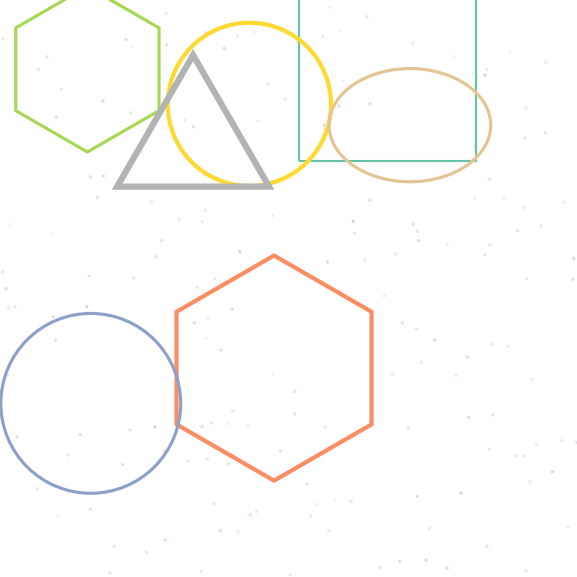[{"shape": "square", "thickness": 1, "radius": 0.76, "center": [0.671, 0.873]}, {"shape": "hexagon", "thickness": 2, "radius": 0.97, "center": [0.475, 0.362]}, {"shape": "circle", "thickness": 1.5, "radius": 0.78, "center": [0.157, 0.301]}, {"shape": "hexagon", "thickness": 1.5, "radius": 0.72, "center": [0.151, 0.879]}, {"shape": "circle", "thickness": 2, "radius": 0.71, "center": [0.432, 0.818]}, {"shape": "oval", "thickness": 1.5, "radius": 0.7, "center": [0.71, 0.782]}, {"shape": "triangle", "thickness": 3, "radius": 0.76, "center": [0.334, 0.752]}]